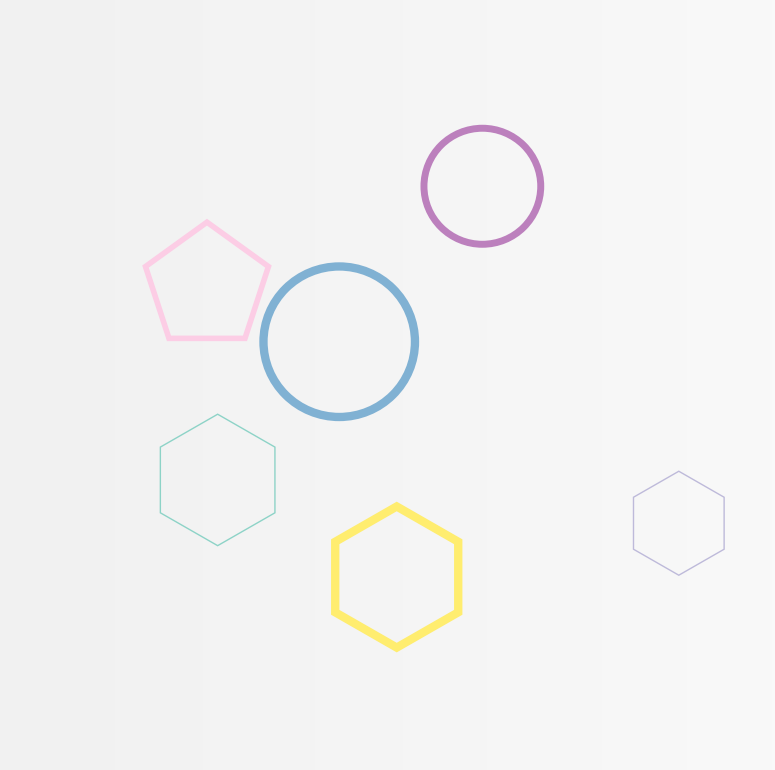[{"shape": "hexagon", "thickness": 0.5, "radius": 0.43, "center": [0.281, 0.377]}, {"shape": "hexagon", "thickness": 0.5, "radius": 0.34, "center": [0.876, 0.32]}, {"shape": "circle", "thickness": 3, "radius": 0.49, "center": [0.438, 0.556]}, {"shape": "pentagon", "thickness": 2, "radius": 0.42, "center": [0.267, 0.628]}, {"shape": "circle", "thickness": 2.5, "radius": 0.38, "center": [0.622, 0.758]}, {"shape": "hexagon", "thickness": 3, "radius": 0.46, "center": [0.512, 0.251]}]